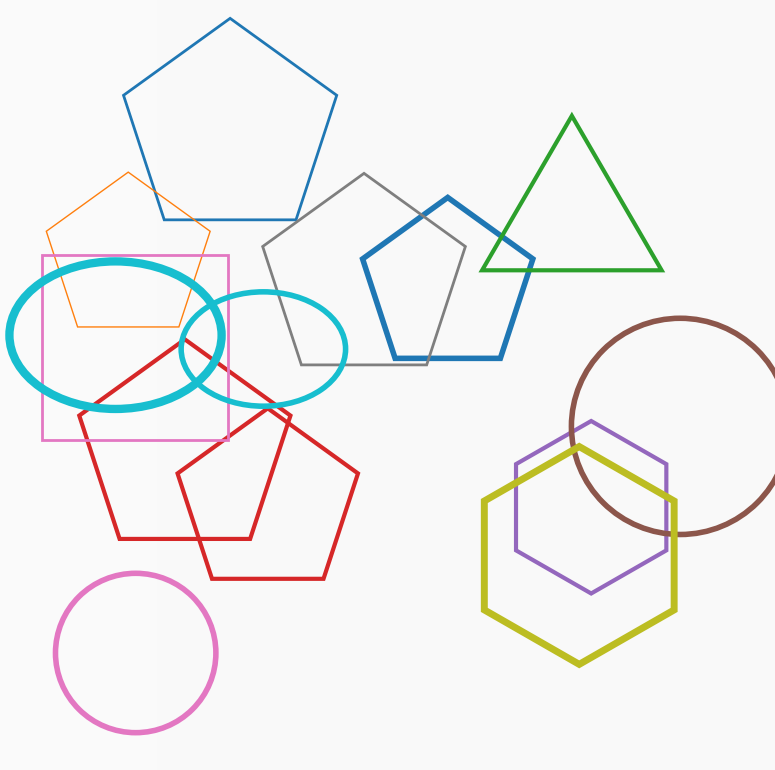[{"shape": "pentagon", "thickness": 2, "radius": 0.58, "center": [0.578, 0.628]}, {"shape": "pentagon", "thickness": 1, "radius": 0.72, "center": [0.297, 0.832]}, {"shape": "pentagon", "thickness": 0.5, "radius": 0.56, "center": [0.165, 0.665]}, {"shape": "triangle", "thickness": 1.5, "radius": 0.67, "center": [0.738, 0.716]}, {"shape": "pentagon", "thickness": 1.5, "radius": 0.72, "center": [0.239, 0.416]}, {"shape": "pentagon", "thickness": 1.5, "radius": 0.61, "center": [0.346, 0.347]}, {"shape": "hexagon", "thickness": 1.5, "radius": 0.56, "center": [0.763, 0.341]}, {"shape": "circle", "thickness": 2, "radius": 0.7, "center": [0.878, 0.446]}, {"shape": "circle", "thickness": 2, "radius": 0.52, "center": [0.175, 0.152]}, {"shape": "square", "thickness": 1, "radius": 0.6, "center": [0.174, 0.549]}, {"shape": "pentagon", "thickness": 1, "radius": 0.69, "center": [0.47, 0.637]}, {"shape": "hexagon", "thickness": 2.5, "radius": 0.71, "center": [0.747, 0.279]}, {"shape": "oval", "thickness": 3, "radius": 0.68, "center": [0.149, 0.565]}, {"shape": "oval", "thickness": 2, "radius": 0.53, "center": [0.34, 0.547]}]